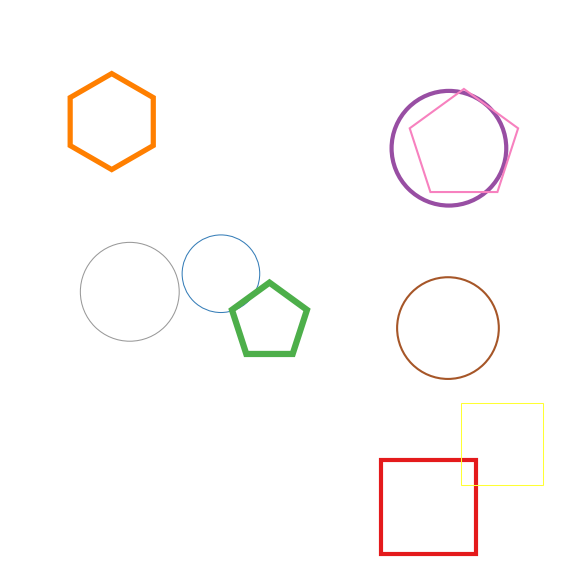[{"shape": "square", "thickness": 2, "radius": 0.41, "center": [0.742, 0.121]}, {"shape": "circle", "thickness": 0.5, "radius": 0.34, "center": [0.383, 0.525]}, {"shape": "pentagon", "thickness": 3, "radius": 0.34, "center": [0.467, 0.441]}, {"shape": "circle", "thickness": 2, "radius": 0.5, "center": [0.777, 0.742]}, {"shape": "hexagon", "thickness": 2.5, "radius": 0.42, "center": [0.193, 0.789]}, {"shape": "square", "thickness": 0.5, "radius": 0.35, "center": [0.87, 0.231]}, {"shape": "circle", "thickness": 1, "radius": 0.44, "center": [0.776, 0.431]}, {"shape": "pentagon", "thickness": 1, "radius": 0.49, "center": [0.803, 0.746]}, {"shape": "circle", "thickness": 0.5, "radius": 0.43, "center": [0.225, 0.494]}]